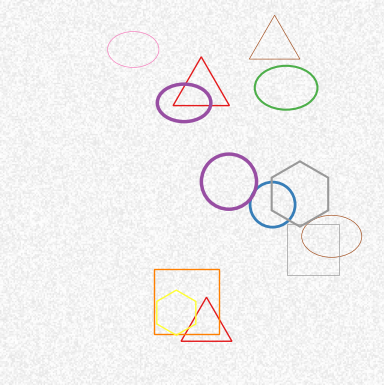[{"shape": "triangle", "thickness": 1, "radius": 0.42, "center": [0.523, 0.768]}, {"shape": "triangle", "thickness": 1, "radius": 0.38, "center": [0.536, 0.152]}, {"shape": "circle", "thickness": 2, "radius": 0.29, "center": [0.708, 0.468]}, {"shape": "oval", "thickness": 1.5, "radius": 0.41, "center": [0.743, 0.772]}, {"shape": "circle", "thickness": 2.5, "radius": 0.36, "center": [0.595, 0.528]}, {"shape": "oval", "thickness": 2.5, "radius": 0.35, "center": [0.478, 0.733]}, {"shape": "square", "thickness": 1, "radius": 0.42, "center": [0.485, 0.216]}, {"shape": "hexagon", "thickness": 1, "radius": 0.29, "center": [0.458, 0.188]}, {"shape": "triangle", "thickness": 0.5, "radius": 0.38, "center": [0.713, 0.884]}, {"shape": "oval", "thickness": 0.5, "radius": 0.39, "center": [0.862, 0.386]}, {"shape": "oval", "thickness": 0.5, "radius": 0.33, "center": [0.346, 0.871]}, {"shape": "hexagon", "thickness": 1.5, "radius": 0.42, "center": [0.779, 0.496]}, {"shape": "square", "thickness": 0.5, "radius": 0.34, "center": [0.814, 0.352]}]